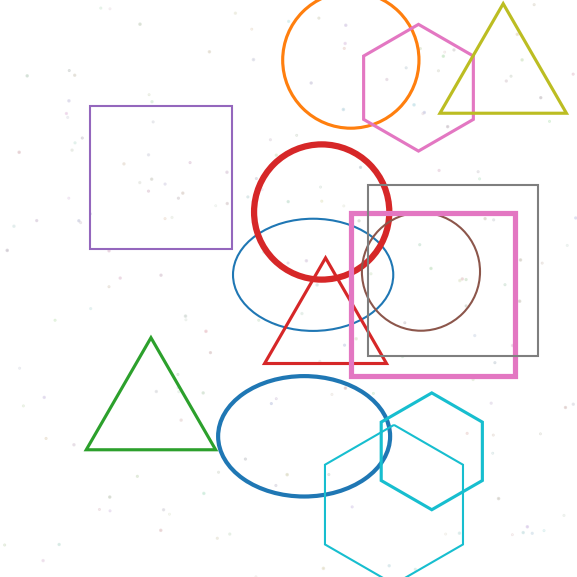[{"shape": "oval", "thickness": 2, "radius": 0.74, "center": [0.527, 0.244]}, {"shape": "oval", "thickness": 1, "radius": 0.69, "center": [0.542, 0.523]}, {"shape": "circle", "thickness": 1.5, "radius": 0.59, "center": [0.608, 0.895]}, {"shape": "triangle", "thickness": 1.5, "radius": 0.65, "center": [0.261, 0.285]}, {"shape": "circle", "thickness": 3, "radius": 0.59, "center": [0.557, 0.632]}, {"shape": "triangle", "thickness": 1.5, "radius": 0.61, "center": [0.564, 0.431]}, {"shape": "square", "thickness": 1, "radius": 0.62, "center": [0.279, 0.692]}, {"shape": "circle", "thickness": 1, "radius": 0.51, "center": [0.729, 0.529]}, {"shape": "hexagon", "thickness": 1.5, "radius": 0.55, "center": [0.725, 0.847]}, {"shape": "square", "thickness": 2.5, "radius": 0.71, "center": [0.75, 0.489]}, {"shape": "square", "thickness": 1, "radius": 0.74, "center": [0.784, 0.531]}, {"shape": "triangle", "thickness": 1.5, "radius": 0.63, "center": [0.871, 0.866]}, {"shape": "hexagon", "thickness": 1, "radius": 0.69, "center": [0.682, 0.125]}, {"shape": "hexagon", "thickness": 1.5, "radius": 0.51, "center": [0.748, 0.218]}]